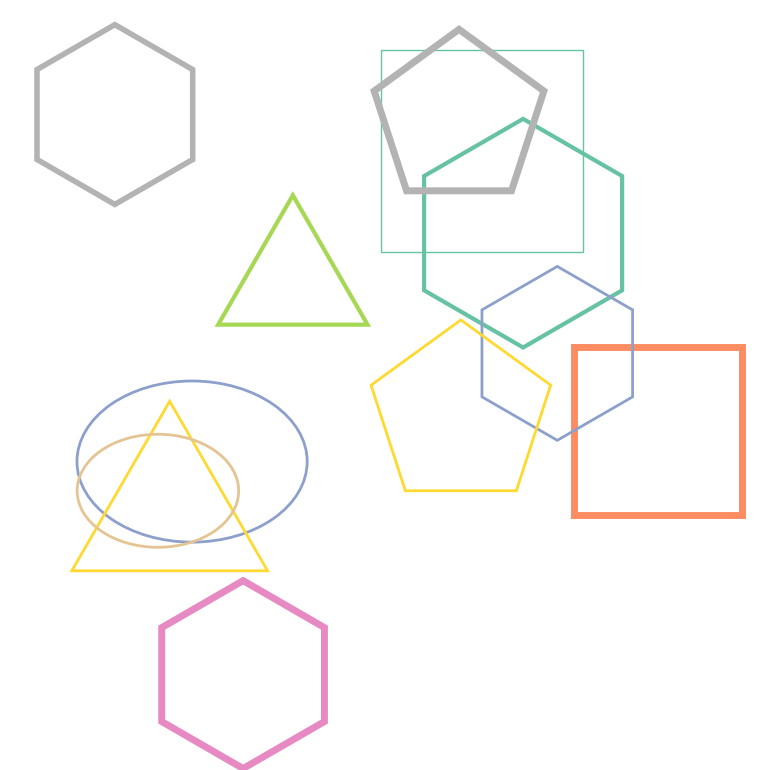[{"shape": "square", "thickness": 0.5, "radius": 0.66, "center": [0.626, 0.804]}, {"shape": "hexagon", "thickness": 1.5, "radius": 0.74, "center": [0.679, 0.697]}, {"shape": "square", "thickness": 2.5, "radius": 0.55, "center": [0.854, 0.44]}, {"shape": "oval", "thickness": 1, "radius": 0.75, "center": [0.249, 0.401]}, {"shape": "hexagon", "thickness": 1, "radius": 0.56, "center": [0.724, 0.541]}, {"shape": "hexagon", "thickness": 2.5, "radius": 0.61, "center": [0.316, 0.124]}, {"shape": "triangle", "thickness": 1.5, "radius": 0.56, "center": [0.38, 0.634]}, {"shape": "triangle", "thickness": 1, "radius": 0.73, "center": [0.22, 0.332]}, {"shape": "pentagon", "thickness": 1, "radius": 0.61, "center": [0.599, 0.462]}, {"shape": "oval", "thickness": 1, "radius": 0.52, "center": [0.205, 0.363]}, {"shape": "pentagon", "thickness": 2.5, "radius": 0.58, "center": [0.596, 0.846]}, {"shape": "hexagon", "thickness": 2, "radius": 0.58, "center": [0.149, 0.851]}]